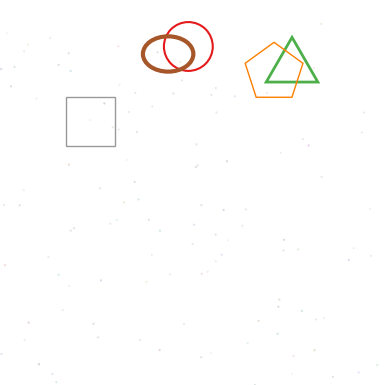[{"shape": "circle", "thickness": 1.5, "radius": 0.32, "center": [0.489, 0.879]}, {"shape": "triangle", "thickness": 2, "radius": 0.39, "center": [0.759, 0.826]}, {"shape": "pentagon", "thickness": 1, "radius": 0.39, "center": [0.712, 0.811]}, {"shape": "oval", "thickness": 3, "radius": 0.33, "center": [0.437, 0.86]}, {"shape": "square", "thickness": 1, "radius": 0.32, "center": [0.236, 0.684]}]